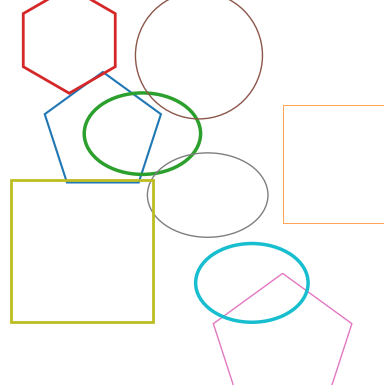[{"shape": "pentagon", "thickness": 1.5, "radius": 0.79, "center": [0.267, 0.654]}, {"shape": "square", "thickness": 0.5, "radius": 0.77, "center": [0.889, 0.574]}, {"shape": "oval", "thickness": 2.5, "radius": 0.76, "center": [0.37, 0.653]}, {"shape": "hexagon", "thickness": 2, "radius": 0.69, "center": [0.18, 0.896]}, {"shape": "circle", "thickness": 1, "radius": 0.82, "center": [0.517, 0.856]}, {"shape": "pentagon", "thickness": 1, "radius": 0.95, "center": [0.734, 0.101]}, {"shape": "oval", "thickness": 1, "radius": 0.78, "center": [0.539, 0.493]}, {"shape": "square", "thickness": 2, "radius": 0.92, "center": [0.213, 0.349]}, {"shape": "oval", "thickness": 2.5, "radius": 0.73, "center": [0.654, 0.265]}]